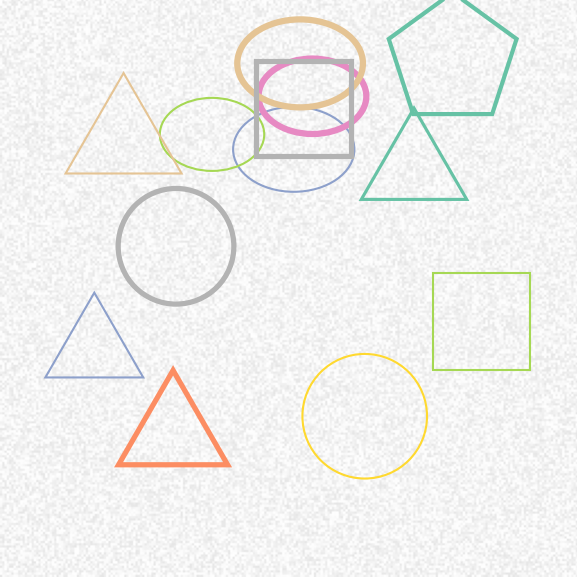[{"shape": "pentagon", "thickness": 2, "radius": 0.58, "center": [0.784, 0.896]}, {"shape": "triangle", "thickness": 1.5, "radius": 0.53, "center": [0.717, 0.707]}, {"shape": "triangle", "thickness": 2.5, "radius": 0.55, "center": [0.3, 0.249]}, {"shape": "oval", "thickness": 1, "radius": 0.53, "center": [0.509, 0.741]}, {"shape": "triangle", "thickness": 1, "radius": 0.49, "center": [0.163, 0.394]}, {"shape": "oval", "thickness": 3, "radius": 0.47, "center": [0.541, 0.832]}, {"shape": "oval", "thickness": 1, "radius": 0.45, "center": [0.367, 0.766]}, {"shape": "square", "thickness": 1, "radius": 0.42, "center": [0.834, 0.443]}, {"shape": "circle", "thickness": 1, "radius": 0.54, "center": [0.632, 0.278]}, {"shape": "oval", "thickness": 3, "radius": 0.54, "center": [0.52, 0.889]}, {"shape": "triangle", "thickness": 1, "radius": 0.58, "center": [0.214, 0.757]}, {"shape": "circle", "thickness": 2.5, "radius": 0.5, "center": [0.305, 0.573]}, {"shape": "square", "thickness": 2.5, "radius": 0.41, "center": [0.525, 0.811]}]